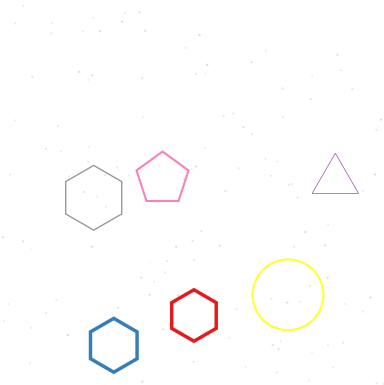[{"shape": "hexagon", "thickness": 2.5, "radius": 0.33, "center": [0.504, 0.181]}, {"shape": "hexagon", "thickness": 2.5, "radius": 0.35, "center": [0.296, 0.103]}, {"shape": "triangle", "thickness": 0.5, "radius": 0.35, "center": [0.871, 0.532]}, {"shape": "circle", "thickness": 1.5, "radius": 0.46, "center": [0.748, 0.234]}, {"shape": "pentagon", "thickness": 1.5, "radius": 0.35, "center": [0.422, 0.535]}, {"shape": "hexagon", "thickness": 1, "radius": 0.42, "center": [0.243, 0.486]}]